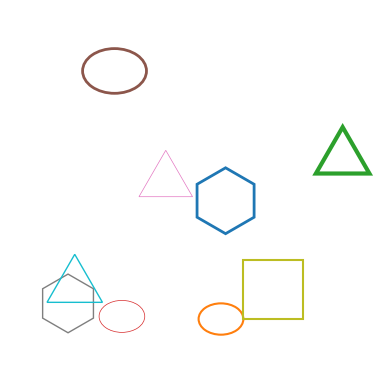[{"shape": "hexagon", "thickness": 2, "radius": 0.43, "center": [0.586, 0.479]}, {"shape": "oval", "thickness": 1.5, "radius": 0.29, "center": [0.574, 0.171]}, {"shape": "triangle", "thickness": 3, "radius": 0.4, "center": [0.89, 0.589]}, {"shape": "oval", "thickness": 0.5, "radius": 0.3, "center": [0.317, 0.178]}, {"shape": "oval", "thickness": 2, "radius": 0.41, "center": [0.297, 0.816]}, {"shape": "triangle", "thickness": 0.5, "radius": 0.4, "center": [0.431, 0.529]}, {"shape": "hexagon", "thickness": 1, "radius": 0.38, "center": [0.177, 0.212]}, {"shape": "square", "thickness": 1.5, "radius": 0.39, "center": [0.71, 0.248]}, {"shape": "triangle", "thickness": 1, "radius": 0.42, "center": [0.194, 0.256]}]